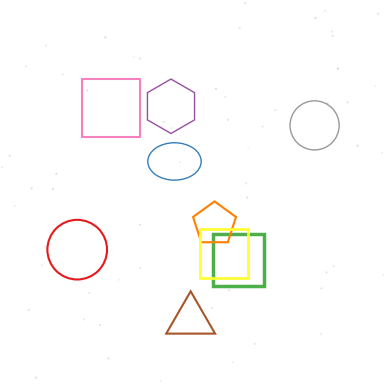[{"shape": "circle", "thickness": 1.5, "radius": 0.39, "center": [0.201, 0.352]}, {"shape": "oval", "thickness": 1, "radius": 0.35, "center": [0.453, 0.581]}, {"shape": "square", "thickness": 2.5, "radius": 0.33, "center": [0.619, 0.324]}, {"shape": "hexagon", "thickness": 1, "radius": 0.35, "center": [0.444, 0.724]}, {"shape": "pentagon", "thickness": 1.5, "radius": 0.29, "center": [0.557, 0.418]}, {"shape": "square", "thickness": 2, "radius": 0.32, "center": [0.582, 0.342]}, {"shape": "triangle", "thickness": 1.5, "radius": 0.37, "center": [0.495, 0.17]}, {"shape": "square", "thickness": 1.5, "radius": 0.38, "center": [0.288, 0.719]}, {"shape": "circle", "thickness": 1, "radius": 0.32, "center": [0.817, 0.674]}]